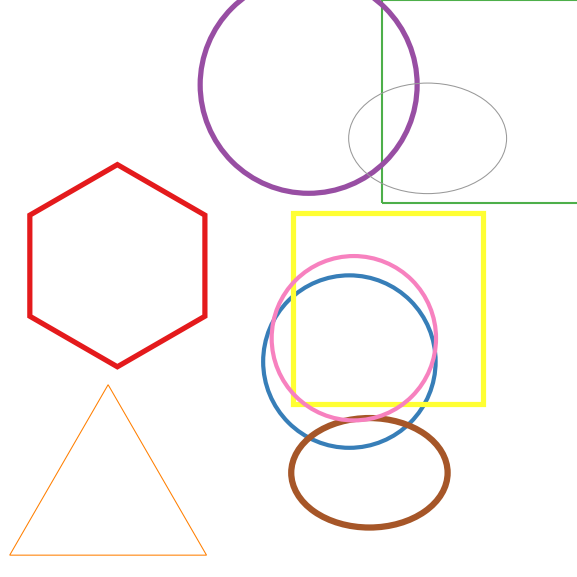[{"shape": "hexagon", "thickness": 2.5, "radius": 0.88, "center": [0.203, 0.539]}, {"shape": "circle", "thickness": 2, "radius": 0.75, "center": [0.605, 0.373]}, {"shape": "square", "thickness": 1, "radius": 0.88, "center": [0.837, 0.823]}, {"shape": "circle", "thickness": 2.5, "radius": 0.94, "center": [0.534, 0.852]}, {"shape": "triangle", "thickness": 0.5, "radius": 0.98, "center": [0.187, 0.136]}, {"shape": "square", "thickness": 2.5, "radius": 0.82, "center": [0.672, 0.465]}, {"shape": "oval", "thickness": 3, "radius": 0.68, "center": [0.64, 0.18]}, {"shape": "circle", "thickness": 2, "radius": 0.71, "center": [0.613, 0.413]}, {"shape": "oval", "thickness": 0.5, "radius": 0.68, "center": [0.74, 0.76]}]